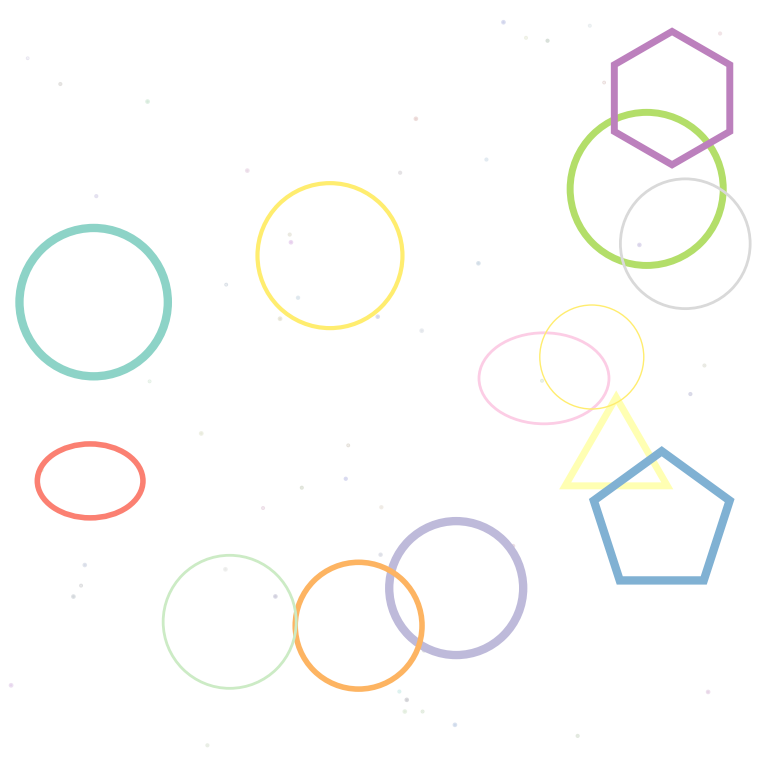[{"shape": "circle", "thickness": 3, "radius": 0.48, "center": [0.122, 0.608]}, {"shape": "triangle", "thickness": 2.5, "radius": 0.38, "center": [0.8, 0.407]}, {"shape": "circle", "thickness": 3, "radius": 0.43, "center": [0.592, 0.236]}, {"shape": "oval", "thickness": 2, "radius": 0.34, "center": [0.117, 0.375]}, {"shape": "pentagon", "thickness": 3, "radius": 0.46, "center": [0.859, 0.321]}, {"shape": "circle", "thickness": 2, "radius": 0.41, "center": [0.466, 0.187]}, {"shape": "circle", "thickness": 2.5, "radius": 0.5, "center": [0.84, 0.755]}, {"shape": "oval", "thickness": 1, "radius": 0.42, "center": [0.706, 0.509]}, {"shape": "circle", "thickness": 1, "radius": 0.42, "center": [0.89, 0.683]}, {"shape": "hexagon", "thickness": 2.5, "radius": 0.43, "center": [0.873, 0.873]}, {"shape": "circle", "thickness": 1, "radius": 0.43, "center": [0.298, 0.192]}, {"shape": "circle", "thickness": 0.5, "radius": 0.34, "center": [0.769, 0.536]}, {"shape": "circle", "thickness": 1.5, "radius": 0.47, "center": [0.429, 0.668]}]